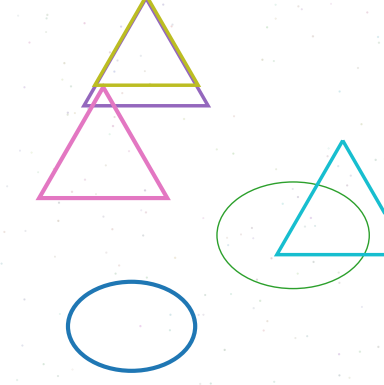[{"shape": "oval", "thickness": 3, "radius": 0.83, "center": [0.342, 0.152]}, {"shape": "oval", "thickness": 1, "radius": 0.99, "center": [0.761, 0.389]}, {"shape": "triangle", "thickness": 2.5, "radius": 0.93, "center": [0.379, 0.818]}, {"shape": "triangle", "thickness": 3, "radius": 0.96, "center": [0.268, 0.582]}, {"shape": "triangle", "thickness": 2.5, "radius": 0.77, "center": [0.38, 0.856]}, {"shape": "triangle", "thickness": 2.5, "radius": 0.99, "center": [0.89, 0.437]}]